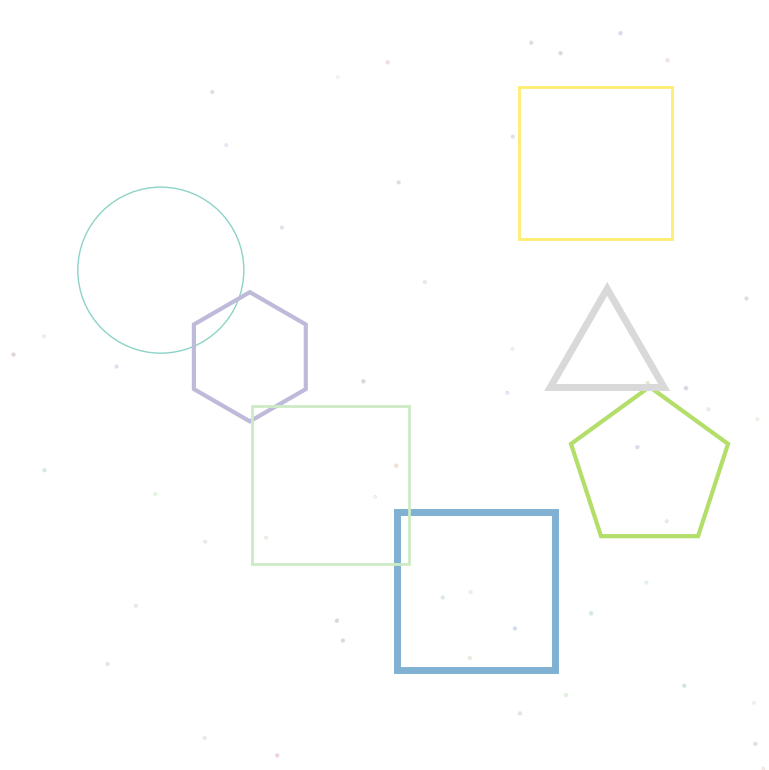[{"shape": "circle", "thickness": 0.5, "radius": 0.54, "center": [0.209, 0.649]}, {"shape": "hexagon", "thickness": 1.5, "radius": 0.42, "center": [0.324, 0.537]}, {"shape": "square", "thickness": 2.5, "radius": 0.51, "center": [0.618, 0.233]}, {"shape": "pentagon", "thickness": 1.5, "radius": 0.54, "center": [0.844, 0.39]}, {"shape": "triangle", "thickness": 2.5, "radius": 0.43, "center": [0.789, 0.539]}, {"shape": "square", "thickness": 1, "radius": 0.51, "center": [0.43, 0.37]}, {"shape": "square", "thickness": 1, "radius": 0.49, "center": [0.773, 0.788]}]